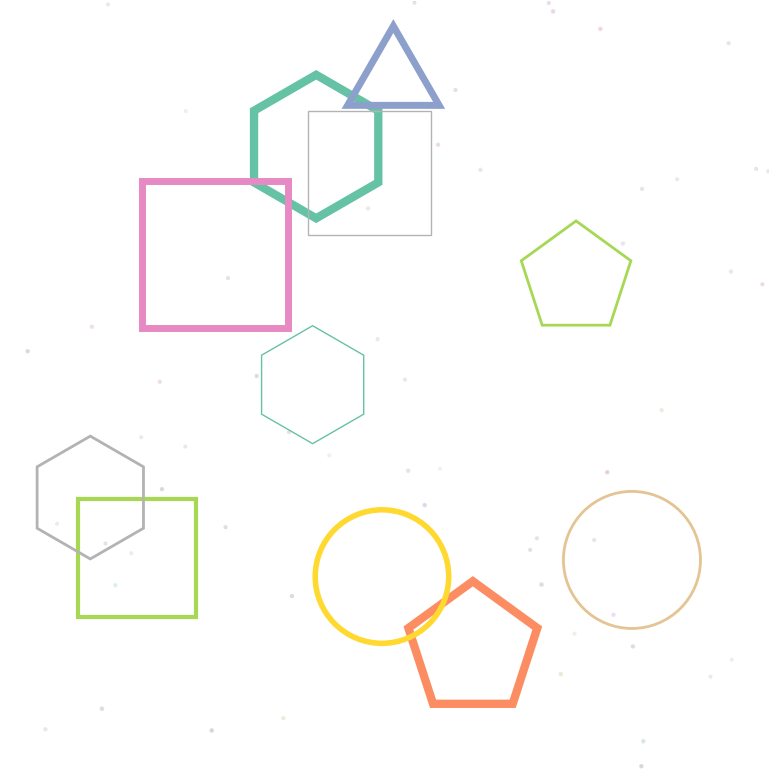[{"shape": "hexagon", "thickness": 3, "radius": 0.47, "center": [0.411, 0.81]}, {"shape": "hexagon", "thickness": 0.5, "radius": 0.38, "center": [0.406, 0.5]}, {"shape": "pentagon", "thickness": 3, "radius": 0.44, "center": [0.614, 0.157]}, {"shape": "triangle", "thickness": 2.5, "radius": 0.34, "center": [0.511, 0.897]}, {"shape": "square", "thickness": 2.5, "radius": 0.48, "center": [0.279, 0.669]}, {"shape": "pentagon", "thickness": 1, "radius": 0.37, "center": [0.748, 0.638]}, {"shape": "square", "thickness": 1.5, "radius": 0.38, "center": [0.178, 0.275]}, {"shape": "circle", "thickness": 2, "radius": 0.43, "center": [0.496, 0.251]}, {"shape": "circle", "thickness": 1, "radius": 0.45, "center": [0.821, 0.273]}, {"shape": "hexagon", "thickness": 1, "radius": 0.4, "center": [0.117, 0.354]}, {"shape": "square", "thickness": 0.5, "radius": 0.4, "center": [0.48, 0.776]}]